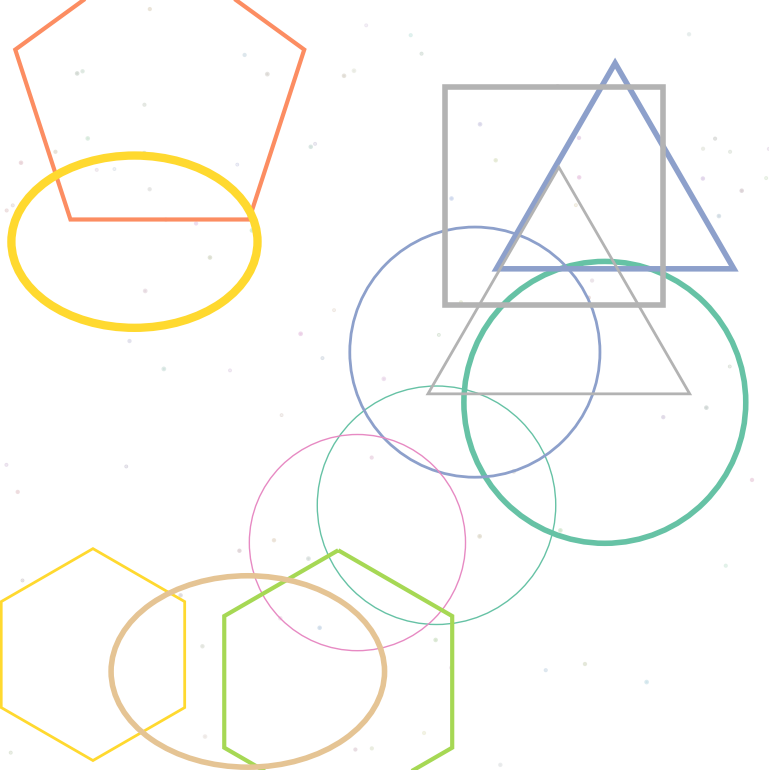[{"shape": "circle", "thickness": 2, "radius": 0.92, "center": [0.785, 0.477]}, {"shape": "circle", "thickness": 0.5, "radius": 0.77, "center": [0.567, 0.344]}, {"shape": "pentagon", "thickness": 1.5, "radius": 0.99, "center": [0.207, 0.875]}, {"shape": "circle", "thickness": 1, "radius": 0.81, "center": [0.617, 0.543]}, {"shape": "triangle", "thickness": 2, "radius": 0.89, "center": [0.799, 0.74]}, {"shape": "circle", "thickness": 0.5, "radius": 0.7, "center": [0.464, 0.295]}, {"shape": "hexagon", "thickness": 1.5, "radius": 0.85, "center": [0.439, 0.114]}, {"shape": "hexagon", "thickness": 1, "radius": 0.69, "center": [0.121, 0.15]}, {"shape": "oval", "thickness": 3, "radius": 0.8, "center": [0.175, 0.686]}, {"shape": "oval", "thickness": 2, "radius": 0.89, "center": [0.322, 0.128]}, {"shape": "triangle", "thickness": 1, "radius": 0.98, "center": [0.726, 0.587]}, {"shape": "square", "thickness": 2, "radius": 0.71, "center": [0.719, 0.745]}]